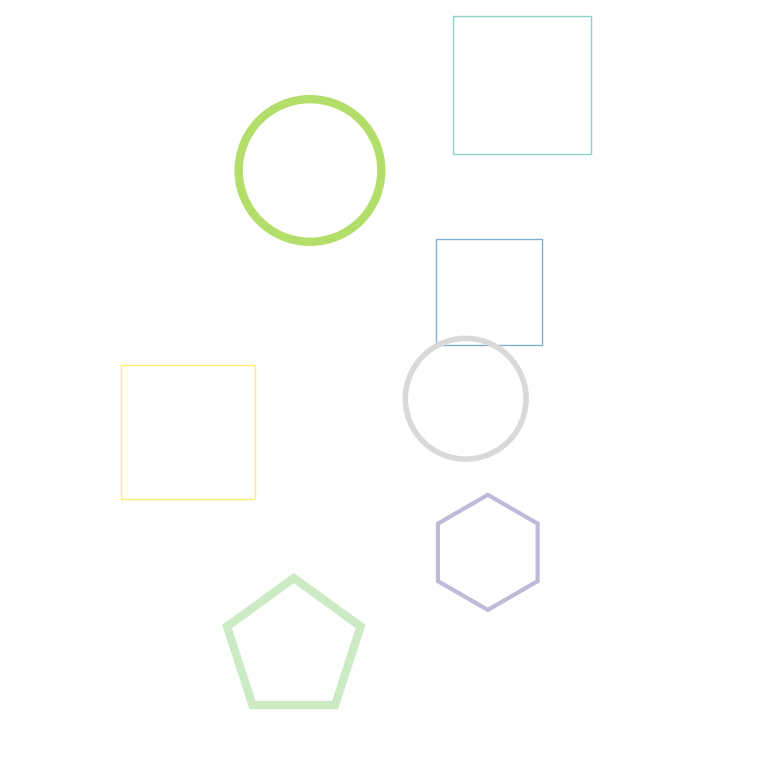[{"shape": "square", "thickness": 0.5, "radius": 0.45, "center": [0.678, 0.889]}, {"shape": "hexagon", "thickness": 1.5, "radius": 0.37, "center": [0.634, 0.283]}, {"shape": "square", "thickness": 0.5, "radius": 0.34, "center": [0.635, 0.621]}, {"shape": "circle", "thickness": 3, "radius": 0.46, "center": [0.403, 0.779]}, {"shape": "circle", "thickness": 2, "radius": 0.39, "center": [0.605, 0.482]}, {"shape": "pentagon", "thickness": 3, "radius": 0.46, "center": [0.382, 0.158]}, {"shape": "square", "thickness": 0.5, "radius": 0.44, "center": [0.245, 0.439]}]